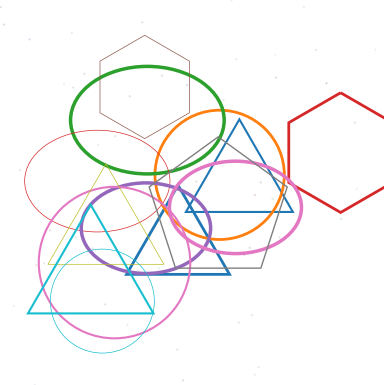[{"shape": "triangle", "thickness": 1.5, "radius": 0.8, "center": [0.622, 0.53]}, {"shape": "triangle", "thickness": 2, "radius": 0.77, "center": [0.462, 0.365]}, {"shape": "circle", "thickness": 2, "radius": 0.84, "center": [0.571, 0.546]}, {"shape": "oval", "thickness": 2.5, "radius": 1.0, "center": [0.383, 0.688]}, {"shape": "oval", "thickness": 0.5, "radius": 0.94, "center": [0.253, 0.53]}, {"shape": "hexagon", "thickness": 2, "radius": 0.78, "center": [0.885, 0.604]}, {"shape": "oval", "thickness": 2.5, "radius": 0.84, "center": [0.379, 0.407]}, {"shape": "hexagon", "thickness": 0.5, "radius": 0.67, "center": [0.376, 0.774]}, {"shape": "circle", "thickness": 1.5, "radius": 0.98, "center": [0.297, 0.318]}, {"shape": "oval", "thickness": 2.5, "radius": 0.86, "center": [0.612, 0.461]}, {"shape": "pentagon", "thickness": 1, "radius": 0.94, "center": [0.567, 0.456]}, {"shape": "triangle", "thickness": 0.5, "radius": 0.87, "center": [0.275, 0.4]}, {"shape": "circle", "thickness": 0.5, "radius": 0.68, "center": [0.266, 0.218]}, {"shape": "triangle", "thickness": 1.5, "radius": 0.94, "center": [0.236, 0.28]}]